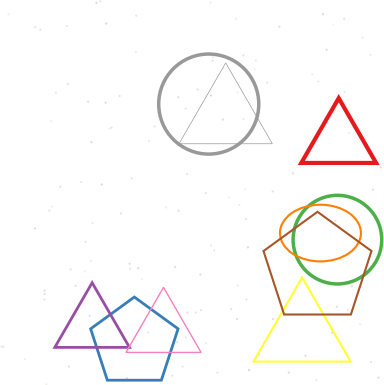[{"shape": "triangle", "thickness": 3, "radius": 0.56, "center": [0.88, 0.633]}, {"shape": "pentagon", "thickness": 2, "radius": 0.6, "center": [0.349, 0.109]}, {"shape": "circle", "thickness": 2.5, "radius": 0.58, "center": [0.876, 0.378]}, {"shape": "triangle", "thickness": 2, "radius": 0.56, "center": [0.239, 0.154]}, {"shape": "oval", "thickness": 1.5, "radius": 0.53, "center": [0.832, 0.395]}, {"shape": "triangle", "thickness": 1.5, "radius": 0.73, "center": [0.785, 0.134]}, {"shape": "pentagon", "thickness": 1.5, "radius": 0.74, "center": [0.825, 0.302]}, {"shape": "triangle", "thickness": 1, "radius": 0.56, "center": [0.425, 0.141]}, {"shape": "circle", "thickness": 2.5, "radius": 0.65, "center": [0.542, 0.73]}, {"shape": "triangle", "thickness": 0.5, "radius": 0.7, "center": [0.586, 0.697]}]